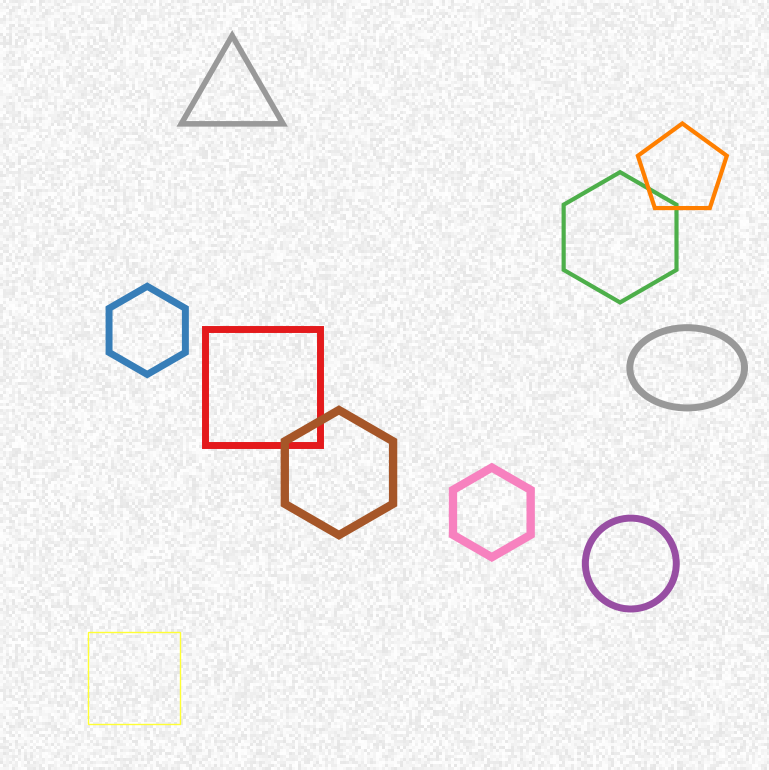[{"shape": "square", "thickness": 2.5, "radius": 0.37, "center": [0.341, 0.497]}, {"shape": "hexagon", "thickness": 2.5, "radius": 0.29, "center": [0.191, 0.571]}, {"shape": "hexagon", "thickness": 1.5, "radius": 0.42, "center": [0.805, 0.692]}, {"shape": "circle", "thickness": 2.5, "radius": 0.3, "center": [0.819, 0.268]}, {"shape": "pentagon", "thickness": 1.5, "radius": 0.3, "center": [0.886, 0.779]}, {"shape": "square", "thickness": 0.5, "radius": 0.3, "center": [0.174, 0.119]}, {"shape": "hexagon", "thickness": 3, "radius": 0.41, "center": [0.44, 0.386]}, {"shape": "hexagon", "thickness": 3, "radius": 0.29, "center": [0.639, 0.335]}, {"shape": "oval", "thickness": 2.5, "radius": 0.37, "center": [0.892, 0.522]}, {"shape": "triangle", "thickness": 2, "radius": 0.38, "center": [0.302, 0.877]}]